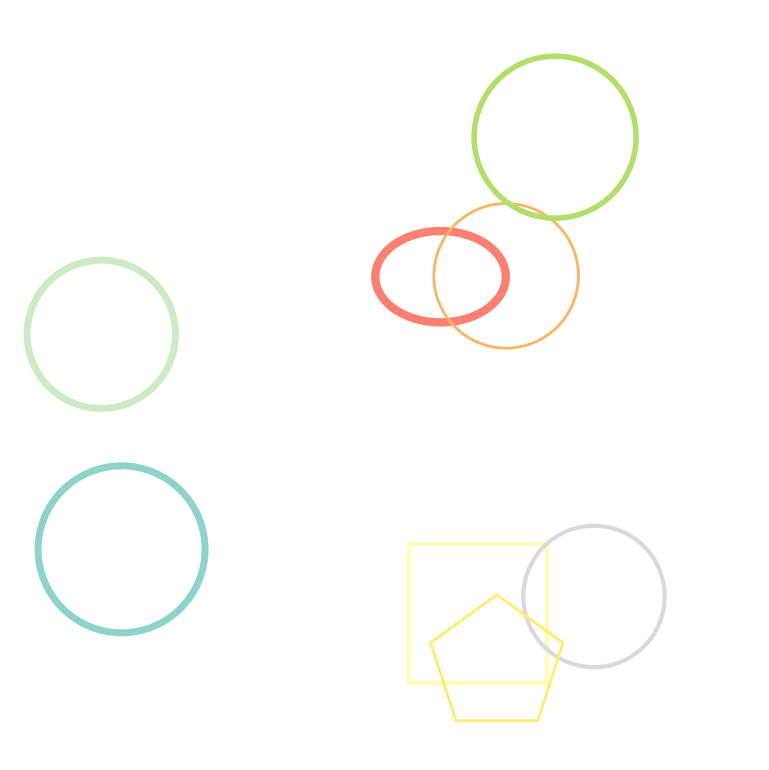[{"shape": "circle", "thickness": 2.5, "radius": 0.54, "center": [0.158, 0.287]}, {"shape": "square", "thickness": 1.5, "radius": 0.45, "center": [0.621, 0.203]}, {"shape": "oval", "thickness": 3, "radius": 0.42, "center": [0.572, 0.641]}, {"shape": "circle", "thickness": 1, "radius": 0.47, "center": [0.657, 0.642]}, {"shape": "circle", "thickness": 2, "radius": 0.53, "center": [0.721, 0.822]}, {"shape": "circle", "thickness": 1.5, "radius": 0.46, "center": [0.771, 0.225]}, {"shape": "circle", "thickness": 2.5, "radius": 0.48, "center": [0.132, 0.566]}, {"shape": "pentagon", "thickness": 1, "radius": 0.45, "center": [0.645, 0.137]}]